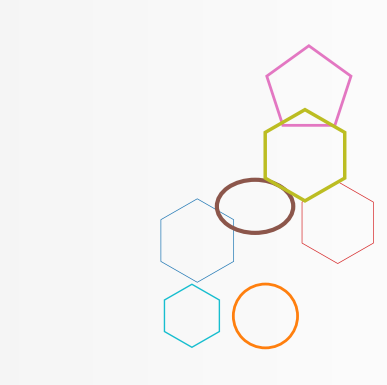[{"shape": "hexagon", "thickness": 0.5, "radius": 0.54, "center": [0.509, 0.375]}, {"shape": "circle", "thickness": 2, "radius": 0.41, "center": [0.685, 0.179]}, {"shape": "hexagon", "thickness": 0.5, "radius": 0.53, "center": [0.872, 0.422]}, {"shape": "oval", "thickness": 3, "radius": 0.49, "center": [0.658, 0.464]}, {"shape": "pentagon", "thickness": 2, "radius": 0.57, "center": [0.797, 0.767]}, {"shape": "hexagon", "thickness": 2.5, "radius": 0.59, "center": [0.787, 0.597]}, {"shape": "hexagon", "thickness": 1, "radius": 0.41, "center": [0.495, 0.18]}]